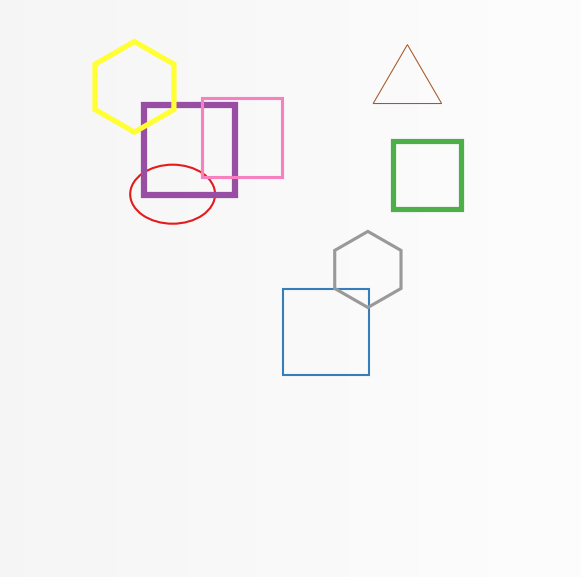[{"shape": "oval", "thickness": 1, "radius": 0.36, "center": [0.297, 0.663]}, {"shape": "square", "thickness": 1, "radius": 0.37, "center": [0.561, 0.424]}, {"shape": "square", "thickness": 2.5, "radius": 0.29, "center": [0.735, 0.696]}, {"shape": "square", "thickness": 3, "radius": 0.39, "center": [0.326, 0.739]}, {"shape": "hexagon", "thickness": 2.5, "radius": 0.39, "center": [0.231, 0.849]}, {"shape": "triangle", "thickness": 0.5, "radius": 0.34, "center": [0.701, 0.854]}, {"shape": "square", "thickness": 1.5, "radius": 0.34, "center": [0.416, 0.761]}, {"shape": "hexagon", "thickness": 1.5, "radius": 0.33, "center": [0.633, 0.533]}]